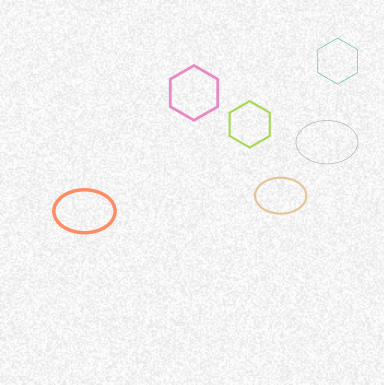[{"shape": "hexagon", "thickness": 0.5, "radius": 0.3, "center": [0.877, 0.841]}, {"shape": "oval", "thickness": 2.5, "radius": 0.4, "center": [0.219, 0.451]}, {"shape": "hexagon", "thickness": 2, "radius": 0.36, "center": [0.504, 0.759]}, {"shape": "hexagon", "thickness": 1.5, "radius": 0.3, "center": [0.649, 0.677]}, {"shape": "oval", "thickness": 1.5, "radius": 0.33, "center": [0.729, 0.492]}, {"shape": "oval", "thickness": 0.5, "radius": 0.4, "center": [0.849, 0.631]}]